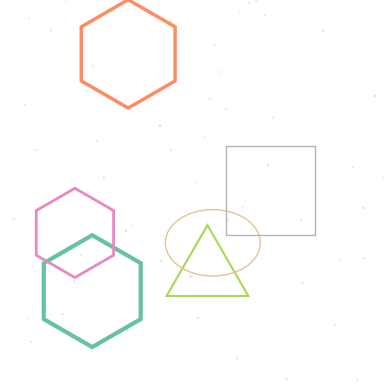[{"shape": "hexagon", "thickness": 3, "radius": 0.73, "center": [0.24, 0.244]}, {"shape": "hexagon", "thickness": 2.5, "radius": 0.7, "center": [0.333, 0.86]}, {"shape": "hexagon", "thickness": 2, "radius": 0.58, "center": [0.195, 0.395]}, {"shape": "triangle", "thickness": 1.5, "radius": 0.61, "center": [0.539, 0.292]}, {"shape": "oval", "thickness": 1, "radius": 0.62, "center": [0.553, 0.369]}, {"shape": "square", "thickness": 1, "radius": 0.58, "center": [0.703, 0.506]}]